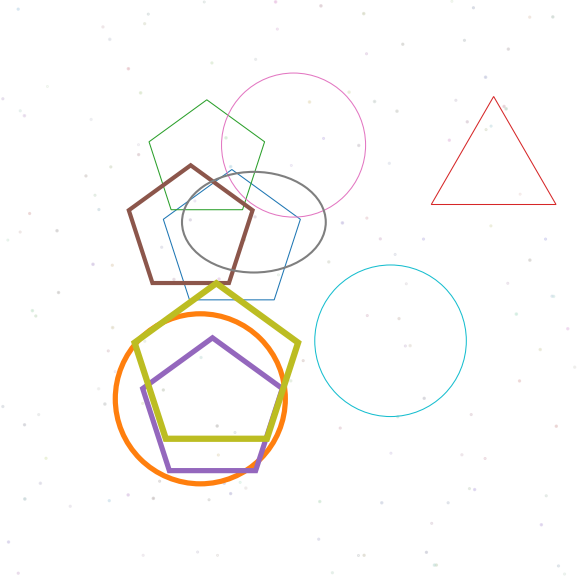[{"shape": "pentagon", "thickness": 0.5, "radius": 0.62, "center": [0.401, 0.581]}, {"shape": "circle", "thickness": 2.5, "radius": 0.74, "center": [0.347, 0.309]}, {"shape": "pentagon", "thickness": 0.5, "radius": 0.53, "center": [0.358, 0.721]}, {"shape": "triangle", "thickness": 0.5, "radius": 0.62, "center": [0.855, 0.707]}, {"shape": "pentagon", "thickness": 2.5, "radius": 0.64, "center": [0.368, 0.287]}, {"shape": "pentagon", "thickness": 2, "radius": 0.56, "center": [0.33, 0.6]}, {"shape": "circle", "thickness": 0.5, "radius": 0.62, "center": [0.508, 0.748]}, {"shape": "oval", "thickness": 1, "radius": 0.62, "center": [0.44, 0.614]}, {"shape": "pentagon", "thickness": 3, "radius": 0.74, "center": [0.375, 0.36]}, {"shape": "circle", "thickness": 0.5, "radius": 0.66, "center": [0.676, 0.409]}]